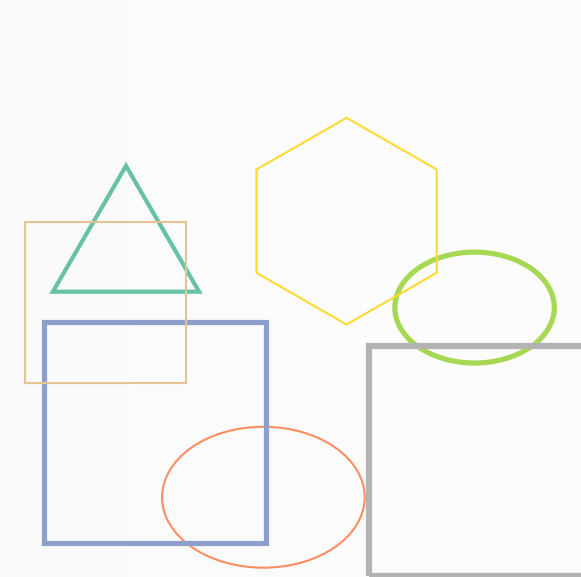[{"shape": "triangle", "thickness": 2, "radius": 0.73, "center": [0.217, 0.567]}, {"shape": "oval", "thickness": 1, "radius": 0.87, "center": [0.453, 0.138]}, {"shape": "square", "thickness": 2.5, "radius": 0.95, "center": [0.267, 0.25]}, {"shape": "oval", "thickness": 2.5, "radius": 0.69, "center": [0.816, 0.467]}, {"shape": "hexagon", "thickness": 1, "radius": 0.89, "center": [0.596, 0.616]}, {"shape": "square", "thickness": 1, "radius": 0.7, "center": [0.182, 0.475]}, {"shape": "square", "thickness": 3, "radius": 1.0, "center": [0.834, 0.201]}]